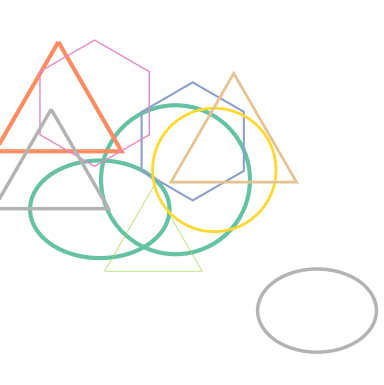[{"shape": "oval", "thickness": 3, "radius": 0.91, "center": [0.259, 0.456]}, {"shape": "circle", "thickness": 3, "radius": 0.97, "center": [0.456, 0.533]}, {"shape": "triangle", "thickness": 3, "radius": 0.95, "center": [0.152, 0.702]}, {"shape": "hexagon", "thickness": 1.5, "radius": 0.77, "center": [0.501, 0.633]}, {"shape": "hexagon", "thickness": 1, "radius": 0.82, "center": [0.246, 0.732]}, {"shape": "triangle", "thickness": 0.5, "radius": 0.73, "center": [0.398, 0.369]}, {"shape": "circle", "thickness": 2, "radius": 0.8, "center": [0.557, 0.559]}, {"shape": "triangle", "thickness": 2, "radius": 0.94, "center": [0.607, 0.621]}, {"shape": "oval", "thickness": 2.5, "radius": 0.77, "center": [0.823, 0.193]}, {"shape": "triangle", "thickness": 2.5, "radius": 0.86, "center": [0.133, 0.544]}]